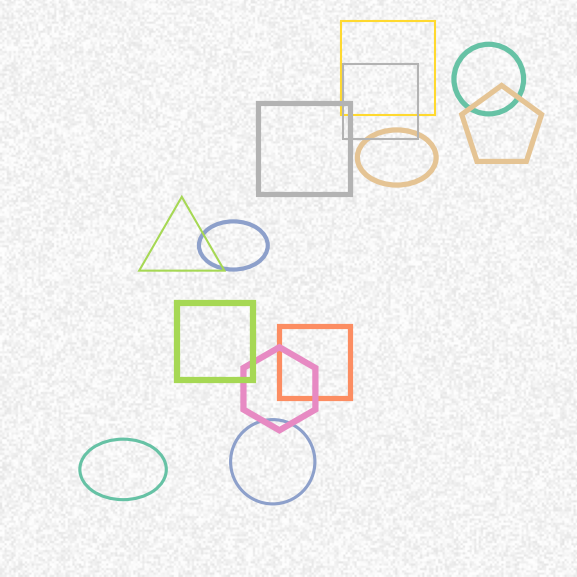[{"shape": "oval", "thickness": 1.5, "radius": 0.37, "center": [0.213, 0.186]}, {"shape": "circle", "thickness": 2.5, "radius": 0.3, "center": [0.846, 0.862]}, {"shape": "square", "thickness": 2.5, "radius": 0.31, "center": [0.545, 0.372]}, {"shape": "circle", "thickness": 1.5, "radius": 0.36, "center": [0.472, 0.2]}, {"shape": "oval", "thickness": 2, "radius": 0.3, "center": [0.404, 0.574]}, {"shape": "hexagon", "thickness": 3, "radius": 0.36, "center": [0.484, 0.326]}, {"shape": "square", "thickness": 3, "radius": 0.33, "center": [0.372, 0.408]}, {"shape": "triangle", "thickness": 1, "radius": 0.43, "center": [0.315, 0.573]}, {"shape": "square", "thickness": 1, "radius": 0.41, "center": [0.672, 0.882]}, {"shape": "oval", "thickness": 2.5, "radius": 0.34, "center": [0.687, 0.726]}, {"shape": "pentagon", "thickness": 2.5, "radius": 0.36, "center": [0.869, 0.778]}, {"shape": "square", "thickness": 1, "radius": 0.32, "center": [0.658, 0.823]}, {"shape": "square", "thickness": 2.5, "radius": 0.4, "center": [0.526, 0.742]}]